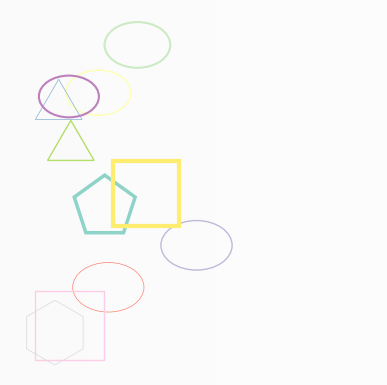[{"shape": "pentagon", "thickness": 2.5, "radius": 0.41, "center": [0.27, 0.462]}, {"shape": "oval", "thickness": 1, "radius": 0.42, "center": [0.254, 0.759]}, {"shape": "oval", "thickness": 1, "radius": 0.46, "center": [0.507, 0.363]}, {"shape": "oval", "thickness": 0.5, "radius": 0.46, "center": [0.28, 0.254]}, {"shape": "triangle", "thickness": 0.5, "radius": 0.35, "center": [0.151, 0.724]}, {"shape": "triangle", "thickness": 1, "radius": 0.35, "center": [0.183, 0.618]}, {"shape": "square", "thickness": 1, "radius": 0.45, "center": [0.179, 0.153]}, {"shape": "hexagon", "thickness": 0.5, "radius": 0.42, "center": [0.142, 0.136]}, {"shape": "oval", "thickness": 1.5, "radius": 0.39, "center": [0.178, 0.749]}, {"shape": "oval", "thickness": 1.5, "radius": 0.42, "center": [0.355, 0.883]}, {"shape": "square", "thickness": 3, "radius": 0.43, "center": [0.377, 0.497]}]